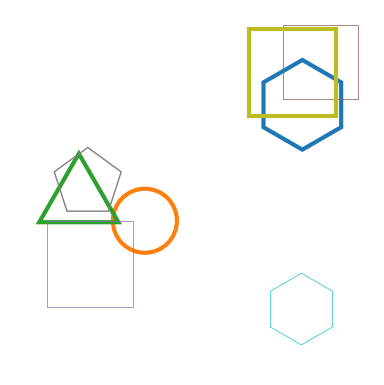[{"shape": "hexagon", "thickness": 3, "radius": 0.58, "center": [0.785, 0.728]}, {"shape": "circle", "thickness": 3, "radius": 0.42, "center": [0.376, 0.427]}, {"shape": "triangle", "thickness": 3, "radius": 0.59, "center": [0.205, 0.482]}, {"shape": "square", "thickness": 0.5, "radius": 0.56, "center": [0.234, 0.314]}, {"shape": "square", "thickness": 0.5, "radius": 0.49, "center": [0.832, 0.839]}, {"shape": "pentagon", "thickness": 1, "radius": 0.46, "center": [0.228, 0.525]}, {"shape": "square", "thickness": 3, "radius": 0.56, "center": [0.761, 0.812]}, {"shape": "hexagon", "thickness": 0.5, "radius": 0.47, "center": [0.783, 0.197]}]